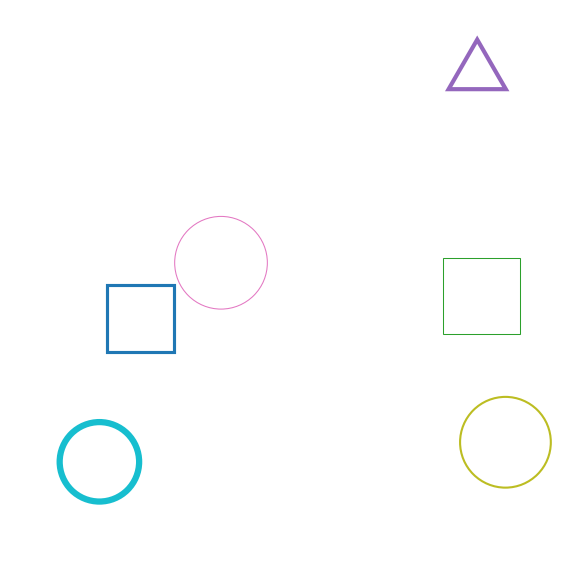[{"shape": "square", "thickness": 1.5, "radius": 0.29, "center": [0.244, 0.447]}, {"shape": "square", "thickness": 0.5, "radius": 0.33, "center": [0.834, 0.487]}, {"shape": "triangle", "thickness": 2, "radius": 0.29, "center": [0.826, 0.873]}, {"shape": "circle", "thickness": 0.5, "radius": 0.4, "center": [0.383, 0.544]}, {"shape": "circle", "thickness": 1, "radius": 0.39, "center": [0.875, 0.233]}, {"shape": "circle", "thickness": 3, "radius": 0.34, "center": [0.172, 0.199]}]